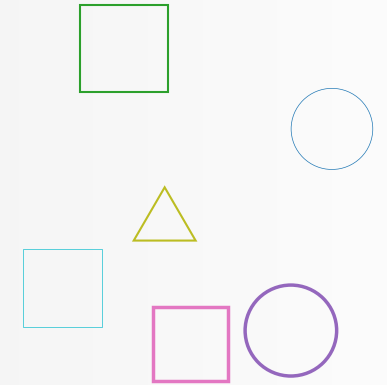[{"shape": "circle", "thickness": 0.5, "radius": 0.53, "center": [0.857, 0.665]}, {"shape": "square", "thickness": 1.5, "radius": 0.57, "center": [0.321, 0.875]}, {"shape": "circle", "thickness": 2.5, "radius": 0.59, "center": [0.751, 0.141]}, {"shape": "square", "thickness": 2.5, "radius": 0.48, "center": [0.491, 0.107]}, {"shape": "triangle", "thickness": 1.5, "radius": 0.46, "center": [0.425, 0.421]}, {"shape": "square", "thickness": 0.5, "radius": 0.51, "center": [0.162, 0.252]}]